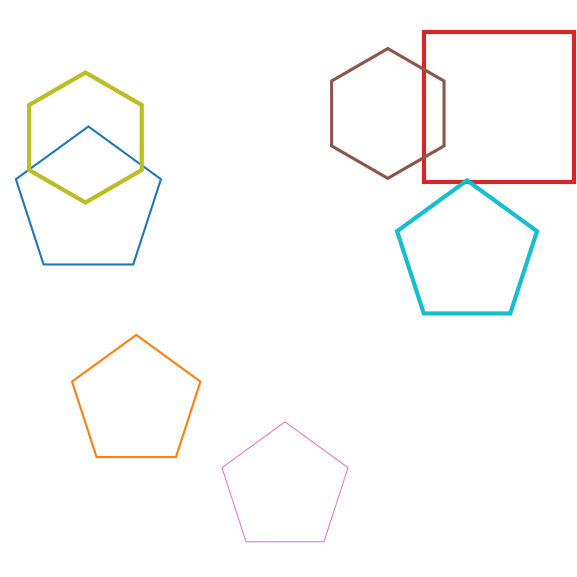[{"shape": "pentagon", "thickness": 1, "radius": 0.66, "center": [0.153, 0.648]}, {"shape": "pentagon", "thickness": 1, "radius": 0.58, "center": [0.236, 0.302]}, {"shape": "square", "thickness": 2, "radius": 0.65, "center": [0.864, 0.814]}, {"shape": "hexagon", "thickness": 1.5, "radius": 0.56, "center": [0.672, 0.803]}, {"shape": "pentagon", "thickness": 0.5, "radius": 0.57, "center": [0.494, 0.154]}, {"shape": "hexagon", "thickness": 2, "radius": 0.56, "center": [0.148, 0.761]}, {"shape": "pentagon", "thickness": 2, "radius": 0.64, "center": [0.809, 0.559]}]